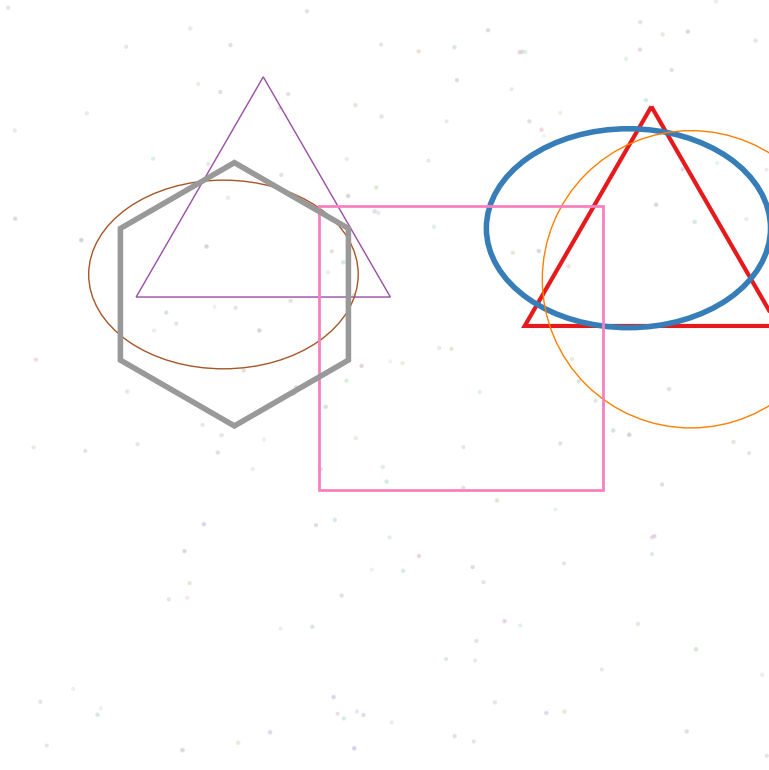[{"shape": "triangle", "thickness": 1.5, "radius": 0.95, "center": [0.846, 0.672]}, {"shape": "oval", "thickness": 2, "radius": 0.92, "center": [0.816, 0.704]}, {"shape": "triangle", "thickness": 0.5, "radius": 0.95, "center": [0.342, 0.71]}, {"shape": "circle", "thickness": 0.5, "radius": 0.97, "center": [0.897, 0.637]}, {"shape": "oval", "thickness": 0.5, "radius": 0.88, "center": [0.29, 0.644]}, {"shape": "square", "thickness": 1, "radius": 0.92, "center": [0.599, 0.548]}, {"shape": "hexagon", "thickness": 2, "radius": 0.85, "center": [0.304, 0.618]}]